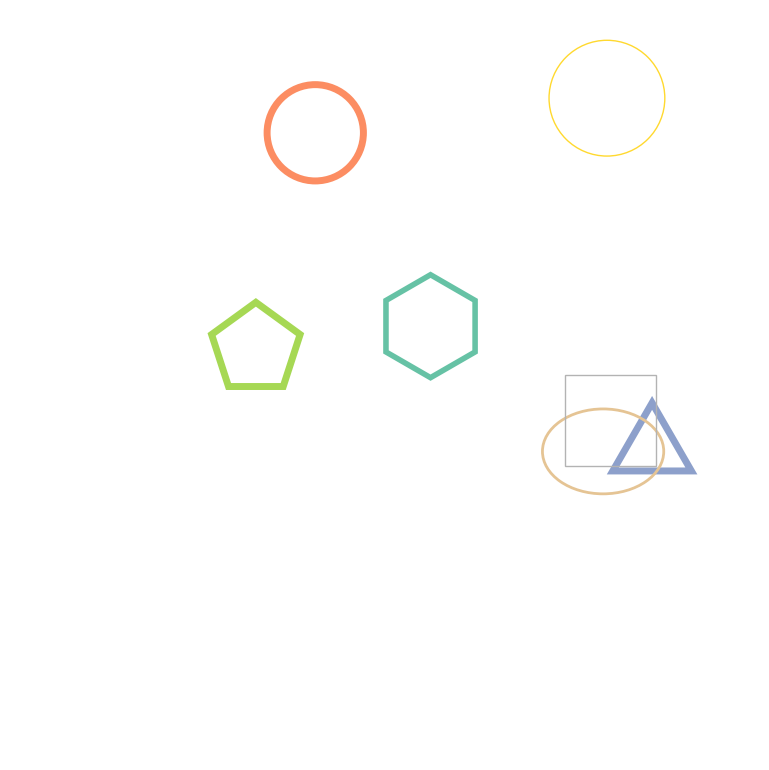[{"shape": "hexagon", "thickness": 2, "radius": 0.33, "center": [0.559, 0.576]}, {"shape": "circle", "thickness": 2.5, "radius": 0.31, "center": [0.409, 0.828]}, {"shape": "triangle", "thickness": 2.5, "radius": 0.29, "center": [0.847, 0.418]}, {"shape": "pentagon", "thickness": 2.5, "radius": 0.3, "center": [0.332, 0.547]}, {"shape": "circle", "thickness": 0.5, "radius": 0.38, "center": [0.788, 0.873]}, {"shape": "oval", "thickness": 1, "radius": 0.39, "center": [0.783, 0.414]}, {"shape": "square", "thickness": 0.5, "radius": 0.3, "center": [0.793, 0.454]}]